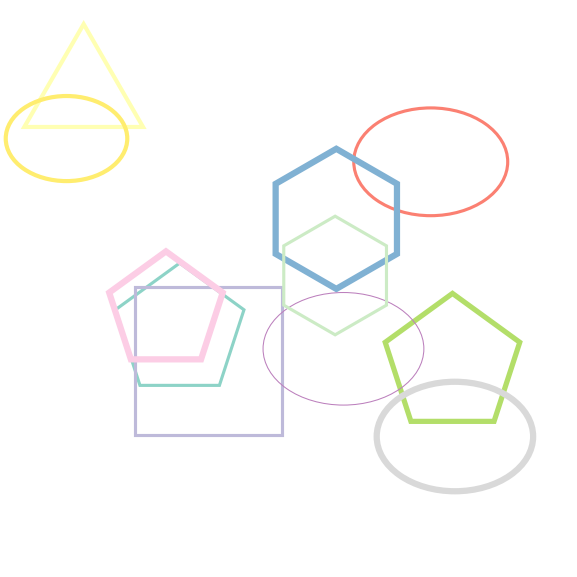[{"shape": "pentagon", "thickness": 1.5, "radius": 0.59, "center": [0.311, 0.427]}, {"shape": "triangle", "thickness": 2, "radius": 0.59, "center": [0.145, 0.839]}, {"shape": "square", "thickness": 1.5, "radius": 0.64, "center": [0.361, 0.375]}, {"shape": "oval", "thickness": 1.5, "radius": 0.67, "center": [0.746, 0.719]}, {"shape": "hexagon", "thickness": 3, "radius": 0.61, "center": [0.582, 0.62]}, {"shape": "pentagon", "thickness": 2.5, "radius": 0.61, "center": [0.784, 0.369]}, {"shape": "pentagon", "thickness": 3, "radius": 0.52, "center": [0.287, 0.46]}, {"shape": "oval", "thickness": 3, "radius": 0.68, "center": [0.788, 0.243]}, {"shape": "oval", "thickness": 0.5, "radius": 0.7, "center": [0.595, 0.395]}, {"shape": "hexagon", "thickness": 1.5, "radius": 0.51, "center": [0.58, 0.522]}, {"shape": "oval", "thickness": 2, "radius": 0.53, "center": [0.115, 0.759]}]